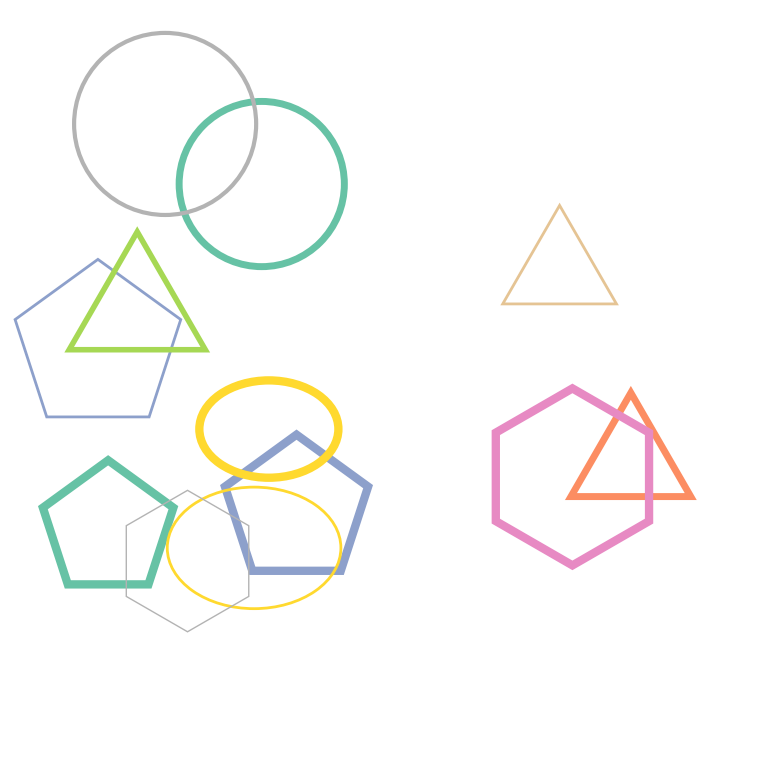[{"shape": "pentagon", "thickness": 3, "radius": 0.45, "center": [0.14, 0.313]}, {"shape": "circle", "thickness": 2.5, "radius": 0.54, "center": [0.34, 0.761]}, {"shape": "triangle", "thickness": 2.5, "radius": 0.45, "center": [0.819, 0.4]}, {"shape": "pentagon", "thickness": 3, "radius": 0.49, "center": [0.385, 0.338]}, {"shape": "pentagon", "thickness": 1, "radius": 0.57, "center": [0.127, 0.55]}, {"shape": "hexagon", "thickness": 3, "radius": 0.57, "center": [0.743, 0.381]}, {"shape": "triangle", "thickness": 2, "radius": 0.51, "center": [0.178, 0.597]}, {"shape": "oval", "thickness": 1, "radius": 0.56, "center": [0.33, 0.288]}, {"shape": "oval", "thickness": 3, "radius": 0.45, "center": [0.349, 0.443]}, {"shape": "triangle", "thickness": 1, "radius": 0.43, "center": [0.727, 0.648]}, {"shape": "circle", "thickness": 1.5, "radius": 0.59, "center": [0.214, 0.839]}, {"shape": "hexagon", "thickness": 0.5, "radius": 0.46, "center": [0.244, 0.271]}]